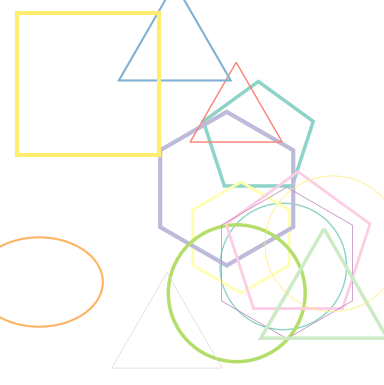[{"shape": "pentagon", "thickness": 2.5, "radius": 0.75, "center": [0.671, 0.638]}, {"shape": "circle", "thickness": 1, "radius": 0.82, "center": [0.736, 0.308]}, {"shape": "hexagon", "thickness": 2, "radius": 0.72, "center": [0.626, 0.383]}, {"shape": "hexagon", "thickness": 3, "radius": 1.0, "center": [0.589, 0.51]}, {"shape": "triangle", "thickness": 1, "radius": 0.69, "center": [0.614, 0.7]}, {"shape": "triangle", "thickness": 1.5, "radius": 0.84, "center": [0.454, 0.875]}, {"shape": "oval", "thickness": 1.5, "radius": 0.83, "center": [0.101, 0.267]}, {"shape": "circle", "thickness": 2.5, "radius": 0.89, "center": [0.615, 0.238]}, {"shape": "pentagon", "thickness": 2, "radius": 0.98, "center": [0.774, 0.358]}, {"shape": "triangle", "thickness": 0.5, "radius": 0.83, "center": [0.433, 0.127]}, {"shape": "hexagon", "thickness": 0.5, "radius": 0.98, "center": [0.745, 0.317]}, {"shape": "triangle", "thickness": 2.5, "radius": 0.95, "center": [0.842, 0.216]}, {"shape": "circle", "thickness": 0.5, "radius": 0.88, "center": [0.865, 0.367]}, {"shape": "square", "thickness": 3, "radius": 0.92, "center": [0.228, 0.781]}]